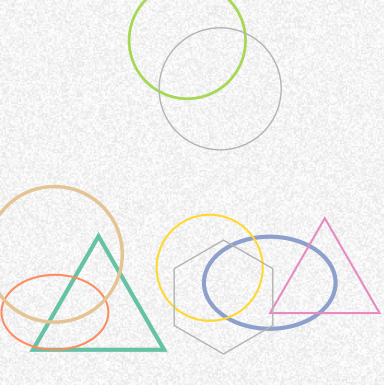[{"shape": "triangle", "thickness": 3, "radius": 0.98, "center": [0.256, 0.19]}, {"shape": "oval", "thickness": 1.5, "radius": 0.69, "center": [0.143, 0.189]}, {"shape": "oval", "thickness": 3, "radius": 0.85, "center": [0.701, 0.266]}, {"shape": "triangle", "thickness": 1.5, "radius": 0.82, "center": [0.844, 0.269]}, {"shape": "circle", "thickness": 2, "radius": 0.76, "center": [0.487, 0.895]}, {"shape": "circle", "thickness": 1.5, "radius": 0.69, "center": [0.545, 0.304]}, {"shape": "circle", "thickness": 2.5, "radius": 0.88, "center": [0.141, 0.339]}, {"shape": "circle", "thickness": 1, "radius": 0.79, "center": [0.572, 0.769]}, {"shape": "hexagon", "thickness": 1, "radius": 0.74, "center": [0.58, 0.228]}]